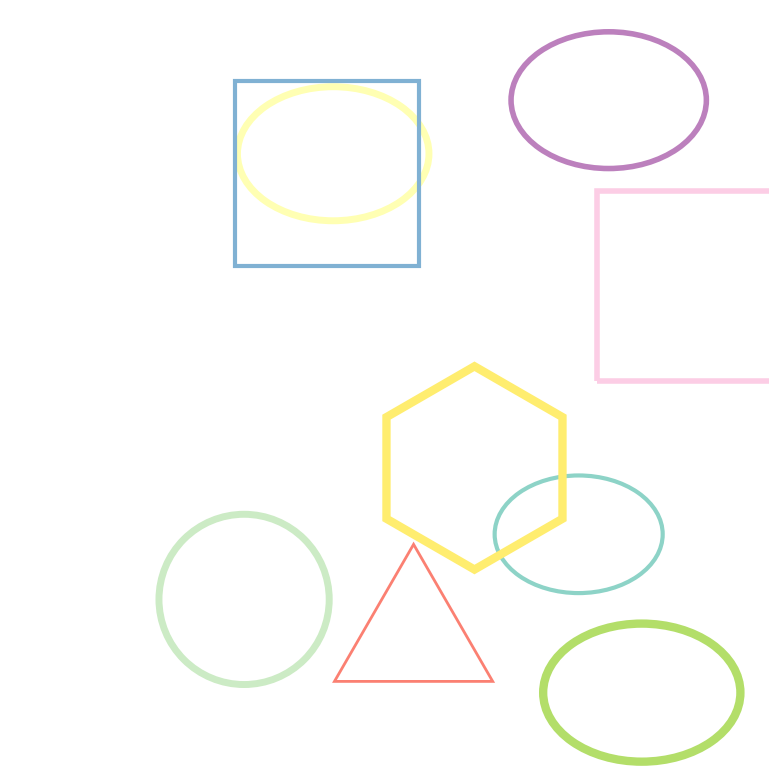[{"shape": "oval", "thickness": 1.5, "radius": 0.55, "center": [0.752, 0.306]}, {"shape": "oval", "thickness": 2.5, "radius": 0.62, "center": [0.433, 0.8]}, {"shape": "triangle", "thickness": 1, "radius": 0.59, "center": [0.537, 0.174]}, {"shape": "square", "thickness": 1.5, "radius": 0.6, "center": [0.425, 0.775]}, {"shape": "oval", "thickness": 3, "radius": 0.64, "center": [0.833, 0.1]}, {"shape": "square", "thickness": 2, "radius": 0.62, "center": [0.898, 0.629]}, {"shape": "oval", "thickness": 2, "radius": 0.63, "center": [0.791, 0.87]}, {"shape": "circle", "thickness": 2.5, "radius": 0.55, "center": [0.317, 0.222]}, {"shape": "hexagon", "thickness": 3, "radius": 0.66, "center": [0.616, 0.392]}]